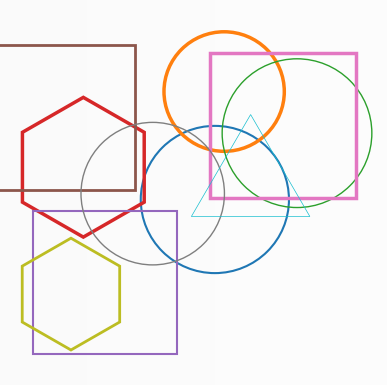[{"shape": "circle", "thickness": 1.5, "radius": 0.96, "center": [0.554, 0.482]}, {"shape": "circle", "thickness": 2.5, "radius": 0.78, "center": [0.578, 0.762]}, {"shape": "circle", "thickness": 1, "radius": 0.97, "center": [0.766, 0.654]}, {"shape": "hexagon", "thickness": 2.5, "radius": 0.91, "center": [0.215, 0.566]}, {"shape": "square", "thickness": 1.5, "radius": 0.93, "center": [0.271, 0.267]}, {"shape": "square", "thickness": 2, "radius": 0.94, "center": [0.16, 0.694]}, {"shape": "square", "thickness": 2.5, "radius": 0.94, "center": [0.73, 0.674]}, {"shape": "circle", "thickness": 1, "radius": 0.93, "center": [0.394, 0.497]}, {"shape": "hexagon", "thickness": 2, "radius": 0.73, "center": [0.183, 0.236]}, {"shape": "triangle", "thickness": 0.5, "radius": 0.88, "center": [0.647, 0.526]}]